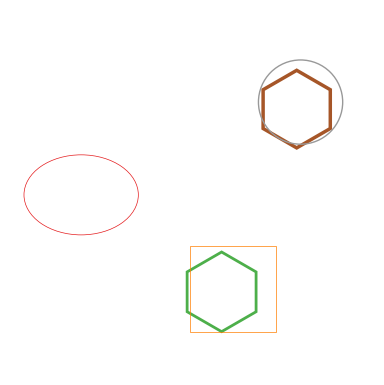[{"shape": "oval", "thickness": 0.5, "radius": 0.74, "center": [0.211, 0.494]}, {"shape": "hexagon", "thickness": 2, "radius": 0.52, "center": [0.576, 0.242]}, {"shape": "square", "thickness": 0.5, "radius": 0.56, "center": [0.605, 0.249]}, {"shape": "hexagon", "thickness": 2.5, "radius": 0.5, "center": [0.771, 0.717]}, {"shape": "circle", "thickness": 1, "radius": 0.55, "center": [0.781, 0.735]}]